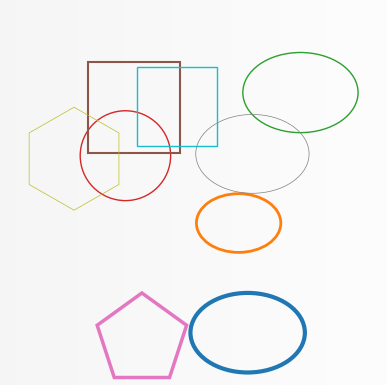[{"shape": "oval", "thickness": 3, "radius": 0.74, "center": [0.639, 0.136]}, {"shape": "oval", "thickness": 2, "radius": 0.54, "center": [0.616, 0.421]}, {"shape": "oval", "thickness": 1, "radius": 0.74, "center": [0.775, 0.76]}, {"shape": "circle", "thickness": 1, "radius": 0.58, "center": [0.324, 0.596]}, {"shape": "square", "thickness": 1.5, "radius": 0.59, "center": [0.345, 0.721]}, {"shape": "pentagon", "thickness": 2.5, "radius": 0.61, "center": [0.366, 0.118]}, {"shape": "oval", "thickness": 0.5, "radius": 0.73, "center": [0.651, 0.6]}, {"shape": "hexagon", "thickness": 0.5, "radius": 0.67, "center": [0.191, 0.588]}, {"shape": "square", "thickness": 1, "radius": 0.51, "center": [0.457, 0.724]}]